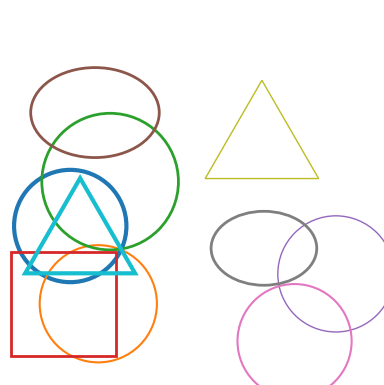[{"shape": "circle", "thickness": 3, "radius": 0.73, "center": [0.182, 0.413]}, {"shape": "circle", "thickness": 1.5, "radius": 0.76, "center": [0.255, 0.211]}, {"shape": "circle", "thickness": 2, "radius": 0.89, "center": [0.286, 0.528]}, {"shape": "square", "thickness": 2, "radius": 0.68, "center": [0.165, 0.21]}, {"shape": "circle", "thickness": 1, "radius": 0.75, "center": [0.872, 0.289]}, {"shape": "oval", "thickness": 2, "radius": 0.83, "center": [0.247, 0.708]}, {"shape": "circle", "thickness": 1.5, "radius": 0.74, "center": [0.765, 0.114]}, {"shape": "oval", "thickness": 2, "radius": 0.69, "center": [0.685, 0.355]}, {"shape": "triangle", "thickness": 1, "radius": 0.85, "center": [0.68, 0.621]}, {"shape": "triangle", "thickness": 3, "radius": 0.82, "center": [0.208, 0.372]}]